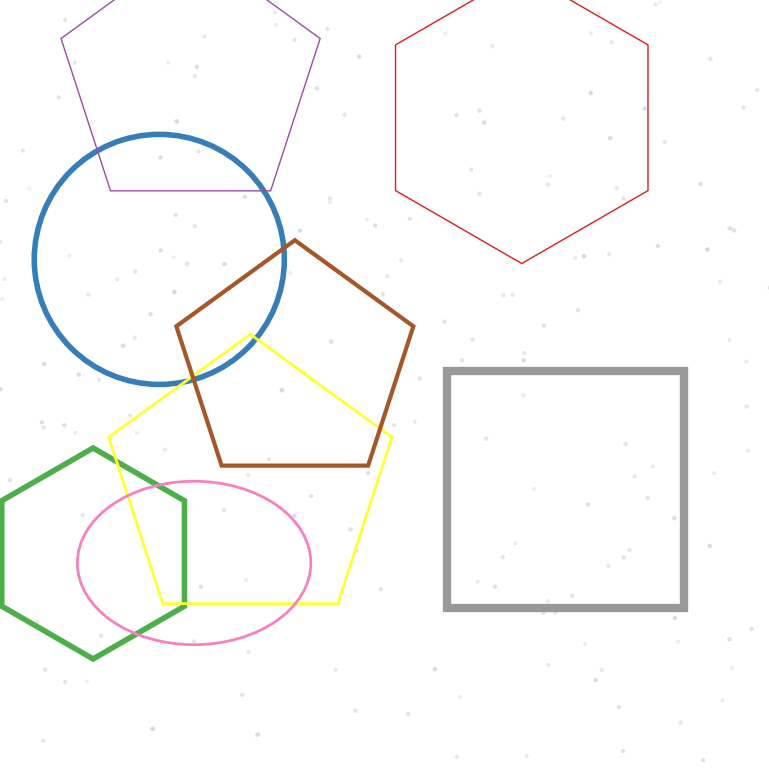[{"shape": "hexagon", "thickness": 0.5, "radius": 0.95, "center": [0.678, 0.847]}, {"shape": "circle", "thickness": 2, "radius": 0.81, "center": [0.207, 0.663]}, {"shape": "hexagon", "thickness": 2, "radius": 0.68, "center": [0.121, 0.281]}, {"shape": "pentagon", "thickness": 0.5, "radius": 0.88, "center": [0.248, 0.895]}, {"shape": "pentagon", "thickness": 1, "radius": 0.97, "center": [0.325, 0.372]}, {"shape": "pentagon", "thickness": 1.5, "radius": 0.81, "center": [0.383, 0.526]}, {"shape": "oval", "thickness": 1, "radius": 0.76, "center": [0.252, 0.269]}, {"shape": "square", "thickness": 3, "radius": 0.77, "center": [0.735, 0.364]}]